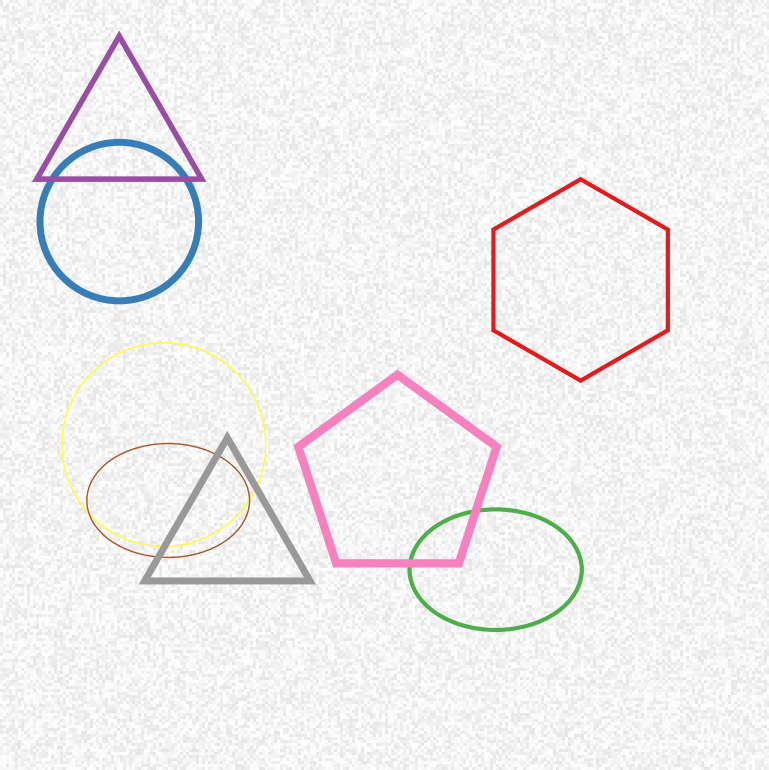[{"shape": "hexagon", "thickness": 1.5, "radius": 0.65, "center": [0.754, 0.636]}, {"shape": "circle", "thickness": 2.5, "radius": 0.51, "center": [0.155, 0.712]}, {"shape": "oval", "thickness": 1.5, "radius": 0.56, "center": [0.644, 0.26]}, {"shape": "triangle", "thickness": 2, "radius": 0.62, "center": [0.155, 0.829]}, {"shape": "circle", "thickness": 0.5, "radius": 0.66, "center": [0.213, 0.422]}, {"shape": "oval", "thickness": 0.5, "radius": 0.53, "center": [0.218, 0.35]}, {"shape": "pentagon", "thickness": 3, "radius": 0.68, "center": [0.516, 0.378]}, {"shape": "triangle", "thickness": 2.5, "radius": 0.62, "center": [0.295, 0.308]}]